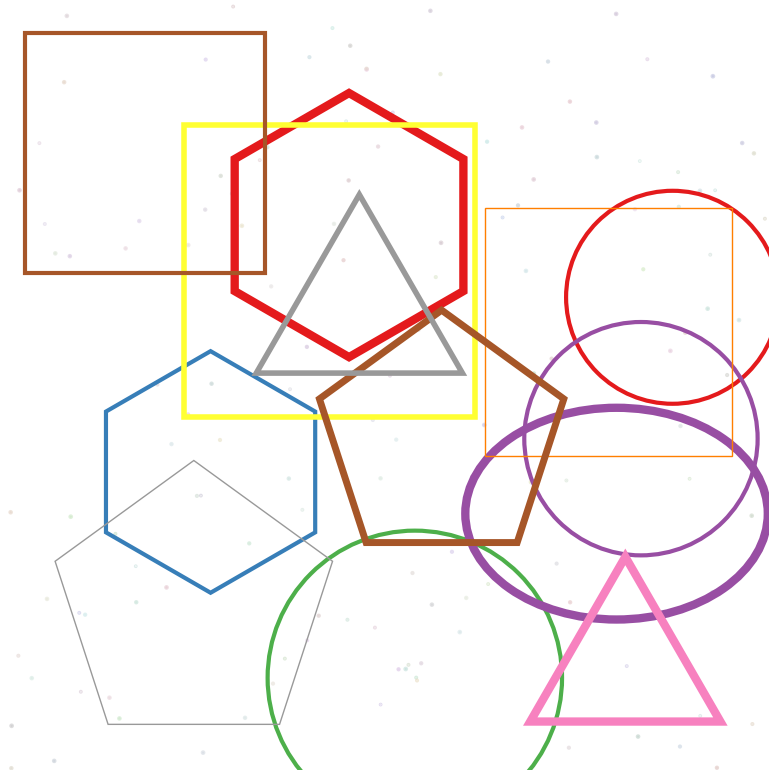[{"shape": "hexagon", "thickness": 3, "radius": 0.86, "center": [0.453, 0.708]}, {"shape": "circle", "thickness": 1.5, "radius": 0.69, "center": [0.873, 0.614]}, {"shape": "hexagon", "thickness": 1.5, "radius": 0.78, "center": [0.273, 0.387]}, {"shape": "circle", "thickness": 1.5, "radius": 0.96, "center": [0.539, 0.12]}, {"shape": "circle", "thickness": 1.5, "radius": 0.76, "center": [0.832, 0.43]}, {"shape": "oval", "thickness": 3, "radius": 0.98, "center": [0.801, 0.333]}, {"shape": "square", "thickness": 0.5, "radius": 0.8, "center": [0.79, 0.569]}, {"shape": "square", "thickness": 2, "radius": 0.95, "center": [0.428, 0.648]}, {"shape": "square", "thickness": 1.5, "radius": 0.78, "center": [0.188, 0.801]}, {"shape": "pentagon", "thickness": 2.5, "radius": 0.83, "center": [0.574, 0.43]}, {"shape": "triangle", "thickness": 3, "radius": 0.71, "center": [0.812, 0.134]}, {"shape": "pentagon", "thickness": 0.5, "radius": 0.95, "center": [0.252, 0.213]}, {"shape": "triangle", "thickness": 2, "radius": 0.77, "center": [0.467, 0.593]}]